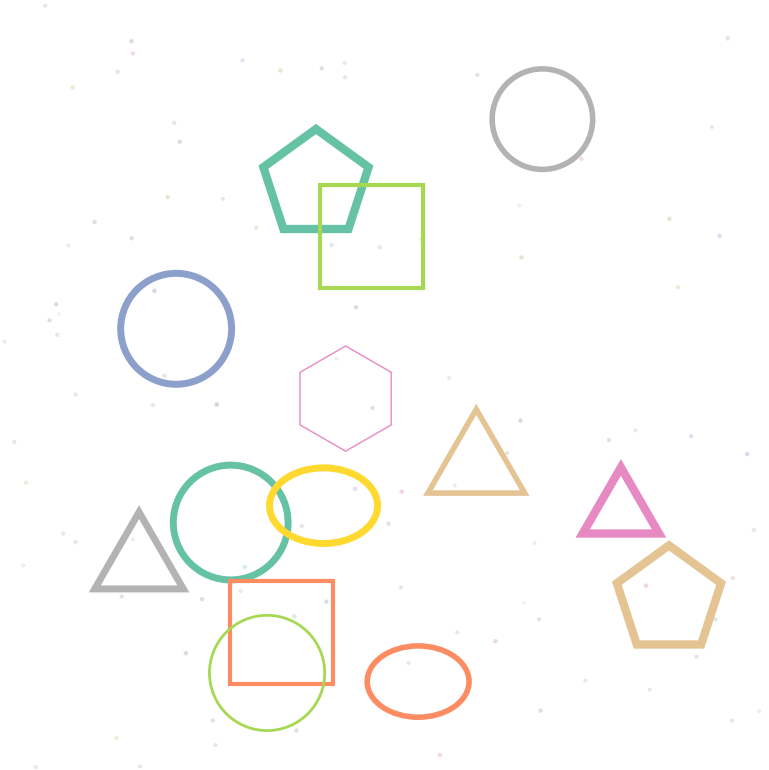[{"shape": "pentagon", "thickness": 3, "radius": 0.36, "center": [0.41, 0.761]}, {"shape": "circle", "thickness": 2.5, "radius": 0.37, "center": [0.3, 0.321]}, {"shape": "oval", "thickness": 2, "radius": 0.33, "center": [0.543, 0.115]}, {"shape": "square", "thickness": 1.5, "radius": 0.33, "center": [0.366, 0.178]}, {"shape": "circle", "thickness": 2.5, "radius": 0.36, "center": [0.229, 0.573]}, {"shape": "hexagon", "thickness": 0.5, "radius": 0.34, "center": [0.449, 0.482]}, {"shape": "triangle", "thickness": 3, "radius": 0.29, "center": [0.806, 0.336]}, {"shape": "circle", "thickness": 1, "radius": 0.37, "center": [0.347, 0.126]}, {"shape": "square", "thickness": 1.5, "radius": 0.34, "center": [0.483, 0.693]}, {"shape": "oval", "thickness": 2.5, "radius": 0.35, "center": [0.42, 0.343]}, {"shape": "triangle", "thickness": 2, "radius": 0.36, "center": [0.619, 0.396]}, {"shape": "pentagon", "thickness": 3, "radius": 0.36, "center": [0.869, 0.221]}, {"shape": "circle", "thickness": 2, "radius": 0.33, "center": [0.704, 0.845]}, {"shape": "triangle", "thickness": 2.5, "radius": 0.33, "center": [0.181, 0.268]}]